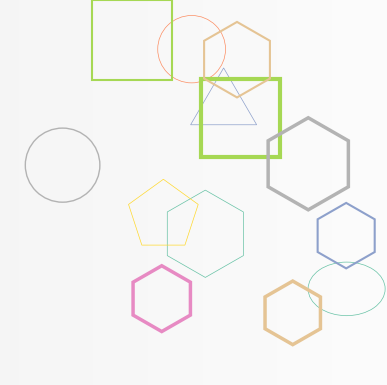[{"shape": "hexagon", "thickness": 0.5, "radius": 0.57, "center": [0.53, 0.393]}, {"shape": "oval", "thickness": 0.5, "radius": 0.5, "center": [0.895, 0.25]}, {"shape": "circle", "thickness": 0.5, "radius": 0.44, "center": [0.495, 0.872]}, {"shape": "triangle", "thickness": 0.5, "radius": 0.49, "center": [0.577, 0.725]}, {"shape": "hexagon", "thickness": 1.5, "radius": 0.43, "center": [0.893, 0.388]}, {"shape": "hexagon", "thickness": 2.5, "radius": 0.43, "center": [0.417, 0.224]}, {"shape": "square", "thickness": 1.5, "radius": 0.52, "center": [0.341, 0.896]}, {"shape": "square", "thickness": 3, "radius": 0.51, "center": [0.62, 0.693]}, {"shape": "pentagon", "thickness": 0.5, "radius": 0.47, "center": [0.422, 0.44]}, {"shape": "hexagon", "thickness": 2.5, "radius": 0.41, "center": [0.755, 0.187]}, {"shape": "hexagon", "thickness": 1.5, "radius": 0.49, "center": [0.612, 0.845]}, {"shape": "hexagon", "thickness": 2.5, "radius": 0.6, "center": [0.795, 0.575]}, {"shape": "circle", "thickness": 1, "radius": 0.48, "center": [0.162, 0.571]}]